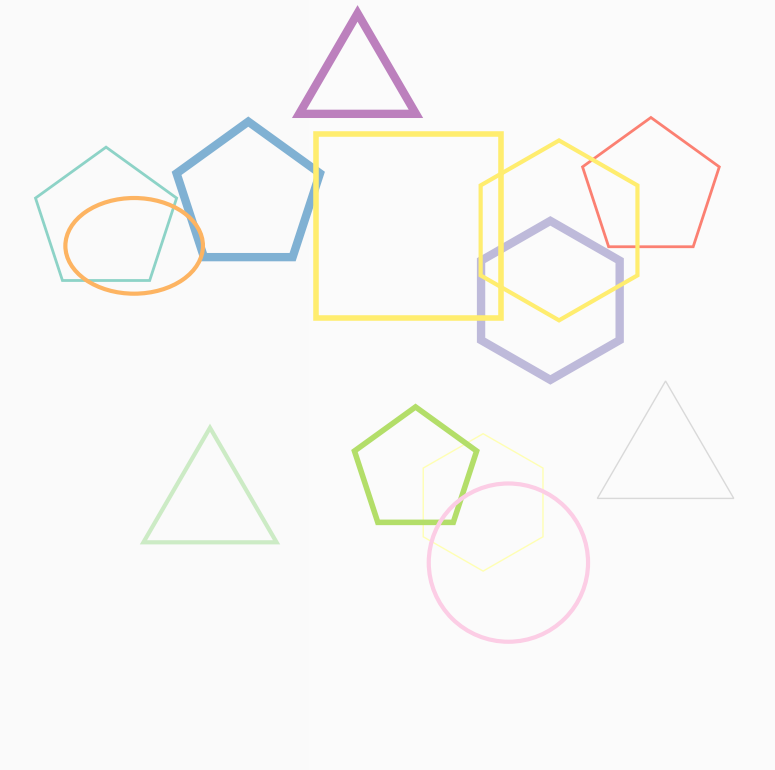[{"shape": "pentagon", "thickness": 1, "radius": 0.48, "center": [0.137, 0.713]}, {"shape": "hexagon", "thickness": 0.5, "radius": 0.45, "center": [0.623, 0.348]}, {"shape": "hexagon", "thickness": 3, "radius": 0.52, "center": [0.71, 0.61]}, {"shape": "pentagon", "thickness": 1, "radius": 0.46, "center": [0.84, 0.755]}, {"shape": "pentagon", "thickness": 3, "radius": 0.49, "center": [0.32, 0.745]}, {"shape": "oval", "thickness": 1.5, "radius": 0.44, "center": [0.173, 0.681]}, {"shape": "pentagon", "thickness": 2, "radius": 0.41, "center": [0.536, 0.389]}, {"shape": "circle", "thickness": 1.5, "radius": 0.51, "center": [0.656, 0.269]}, {"shape": "triangle", "thickness": 0.5, "radius": 0.51, "center": [0.859, 0.404]}, {"shape": "triangle", "thickness": 3, "radius": 0.43, "center": [0.461, 0.896]}, {"shape": "triangle", "thickness": 1.5, "radius": 0.5, "center": [0.271, 0.345]}, {"shape": "hexagon", "thickness": 1.5, "radius": 0.58, "center": [0.721, 0.701]}, {"shape": "square", "thickness": 2, "radius": 0.6, "center": [0.527, 0.707]}]